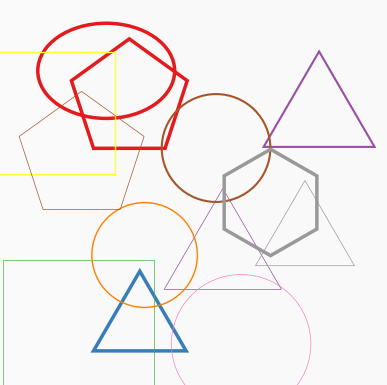[{"shape": "oval", "thickness": 2.5, "radius": 0.88, "center": [0.274, 0.816]}, {"shape": "pentagon", "thickness": 2.5, "radius": 0.79, "center": [0.334, 0.742]}, {"shape": "triangle", "thickness": 2.5, "radius": 0.69, "center": [0.361, 0.158]}, {"shape": "square", "thickness": 0.5, "radius": 0.97, "center": [0.202, 0.13]}, {"shape": "triangle", "thickness": 1.5, "radius": 0.83, "center": [0.823, 0.701]}, {"shape": "triangle", "thickness": 0.5, "radius": 0.87, "center": [0.575, 0.336]}, {"shape": "circle", "thickness": 1, "radius": 0.68, "center": [0.373, 0.338]}, {"shape": "square", "thickness": 1, "radius": 0.8, "center": [0.139, 0.706]}, {"shape": "pentagon", "thickness": 0.5, "radius": 0.85, "center": [0.211, 0.593]}, {"shape": "circle", "thickness": 1.5, "radius": 0.7, "center": [0.558, 0.616]}, {"shape": "circle", "thickness": 0.5, "radius": 0.9, "center": [0.622, 0.107]}, {"shape": "hexagon", "thickness": 2.5, "radius": 0.69, "center": [0.698, 0.474]}, {"shape": "triangle", "thickness": 0.5, "radius": 0.74, "center": [0.787, 0.384]}]